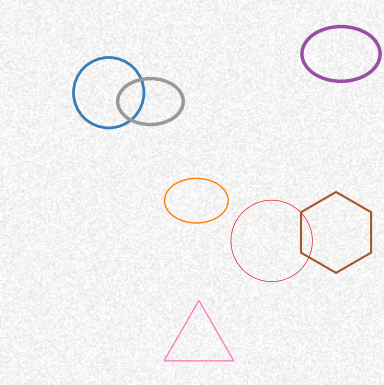[{"shape": "circle", "thickness": 0.5, "radius": 0.53, "center": [0.706, 0.374]}, {"shape": "circle", "thickness": 2, "radius": 0.46, "center": [0.282, 0.759]}, {"shape": "oval", "thickness": 2.5, "radius": 0.51, "center": [0.886, 0.86]}, {"shape": "oval", "thickness": 1, "radius": 0.41, "center": [0.51, 0.479]}, {"shape": "hexagon", "thickness": 1.5, "radius": 0.53, "center": [0.873, 0.396]}, {"shape": "triangle", "thickness": 1, "radius": 0.52, "center": [0.517, 0.115]}, {"shape": "oval", "thickness": 2.5, "radius": 0.43, "center": [0.391, 0.736]}]